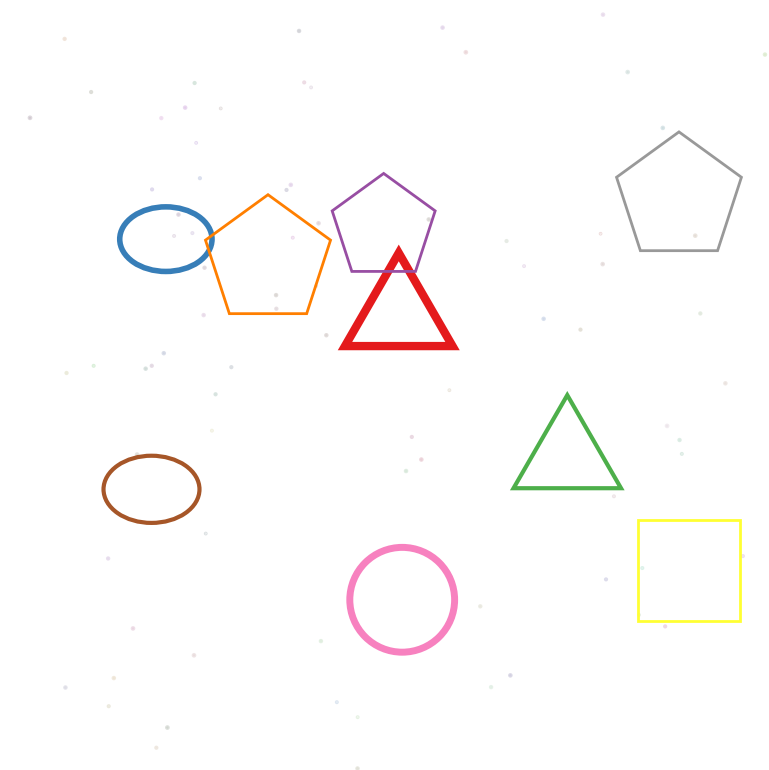[{"shape": "triangle", "thickness": 3, "radius": 0.4, "center": [0.518, 0.591]}, {"shape": "oval", "thickness": 2, "radius": 0.3, "center": [0.215, 0.689]}, {"shape": "triangle", "thickness": 1.5, "radius": 0.4, "center": [0.737, 0.406]}, {"shape": "pentagon", "thickness": 1, "radius": 0.35, "center": [0.498, 0.704]}, {"shape": "pentagon", "thickness": 1, "radius": 0.43, "center": [0.348, 0.662]}, {"shape": "square", "thickness": 1, "radius": 0.33, "center": [0.895, 0.259]}, {"shape": "oval", "thickness": 1.5, "radius": 0.31, "center": [0.197, 0.365]}, {"shape": "circle", "thickness": 2.5, "radius": 0.34, "center": [0.522, 0.221]}, {"shape": "pentagon", "thickness": 1, "radius": 0.43, "center": [0.882, 0.743]}]